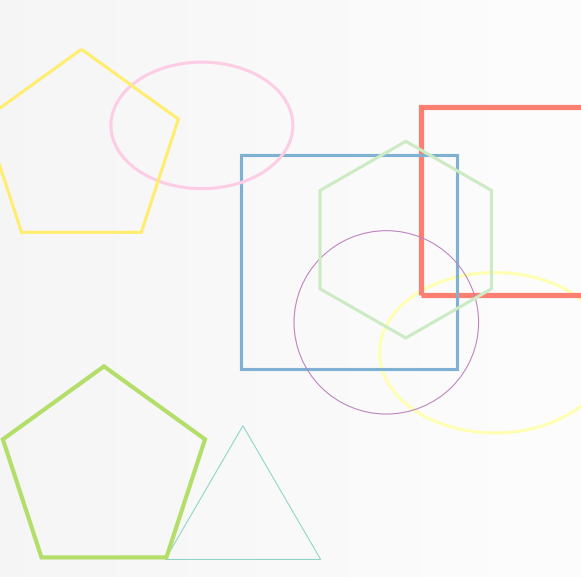[{"shape": "triangle", "thickness": 0.5, "radius": 0.77, "center": [0.418, 0.108]}, {"shape": "oval", "thickness": 1.5, "radius": 0.99, "center": [0.851, 0.388]}, {"shape": "square", "thickness": 2.5, "radius": 0.81, "center": [0.887, 0.651]}, {"shape": "square", "thickness": 1.5, "radius": 0.93, "center": [0.601, 0.546]}, {"shape": "pentagon", "thickness": 2, "radius": 0.91, "center": [0.179, 0.182]}, {"shape": "oval", "thickness": 1.5, "radius": 0.78, "center": [0.347, 0.782]}, {"shape": "circle", "thickness": 0.5, "radius": 0.79, "center": [0.665, 0.441]}, {"shape": "hexagon", "thickness": 1.5, "radius": 0.85, "center": [0.698, 0.584]}, {"shape": "pentagon", "thickness": 1.5, "radius": 0.88, "center": [0.14, 0.739]}]